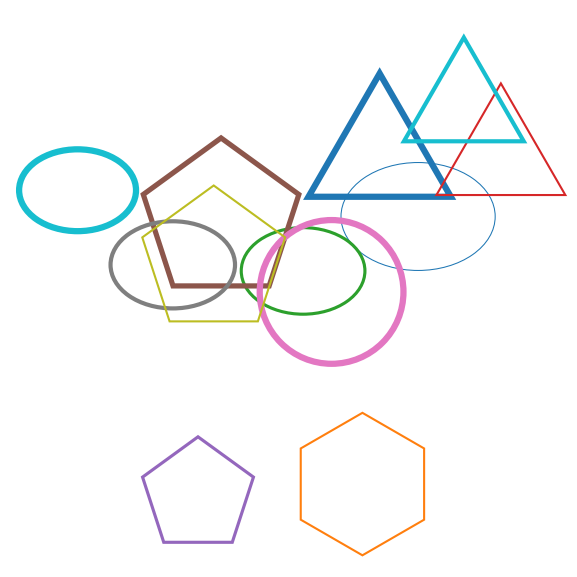[{"shape": "oval", "thickness": 0.5, "radius": 0.67, "center": [0.724, 0.624]}, {"shape": "triangle", "thickness": 3, "radius": 0.71, "center": [0.657, 0.73]}, {"shape": "hexagon", "thickness": 1, "radius": 0.62, "center": [0.628, 0.161]}, {"shape": "oval", "thickness": 1.5, "radius": 0.54, "center": [0.525, 0.53]}, {"shape": "triangle", "thickness": 1, "radius": 0.64, "center": [0.867, 0.726]}, {"shape": "pentagon", "thickness": 1.5, "radius": 0.5, "center": [0.343, 0.142]}, {"shape": "pentagon", "thickness": 2.5, "radius": 0.71, "center": [0.383, 0.619]}, {"shape": "circle", "thickness": 3, "radius": 0.62, "center": [0.574, 0.494]}, {"shape": "oval", "thickness": 2, "radius": 0.54, "center": [0.299, 0.541]}, {"shape": "pentagon", "thickness": 1, "radius": 0.65, "center": [0.37, 0.548]}, {"shape": "triangle", "thickness": 2, "radius": 0.6, "center": [0.803, 0.814]}, {"shape": "oval", "thickness": 3, "radius": 0.51, "center": [0.134, 0.67]}]